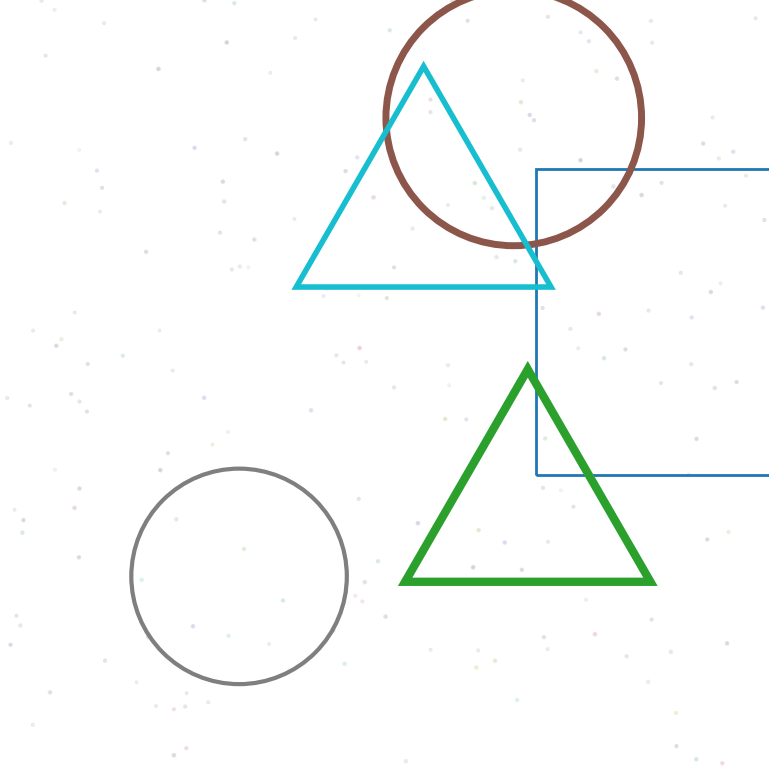[{"shape": "square", "thickness": 1, "radius": 0.99, "center": [0.894, 0.582]}, {"shape": "triangle", "thickness": 3, "radius": 0.92, "center": [0.685, 0.336]}, {"shape": "circle", "thickness": 2.5, "radius": 0.83, "center": [0.667, 0.847]}, {"shape": "circle", "thickness": 1.5, "radius": 0.7, "center": [0.31, 0.251]}, {"shape": "triangle", "thickness": 2, "radius": 0.96, "center": [0.55, 0.723]}]